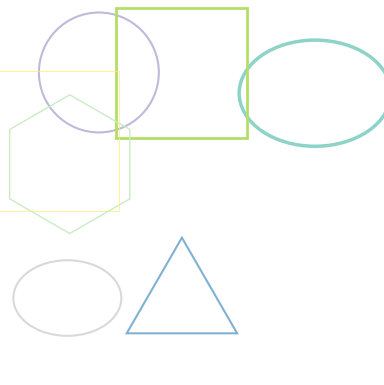[{"shape": "oval", "thickness": 2.5, "radius": 0.98, "center": [0.818, 0.758]}, {"shape": "circle", "thickness": 1.5, "radius": 0.78, "center": [0.257, 0.812]}, {"shape": "triangle", "thickness": 1.5, "radius": 0.83, "center": [0.473, 0.217]}, {"shape": "square", "thickness": 2, "radius": 0.85, "center": [0.471, 0.811]}, {"shape": "oval", "thickness": 1.5, "radius": 0.7, "center": [0.175, 0.226]}, {"shape": "hexagon", "thickness": 1, "radius": 0.9, "center": [0.181, 0.574]}, {"shape": "square", "thickness": 0.5, "radius": 0.91, "center": [0.126, 0.633]}]